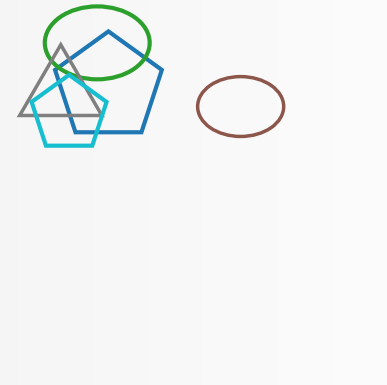[{"shape": "pentagon", "thickness": 3, "radius": 0.72, "center": [0.28, 0.774]}, {"shape": "oval", "thickness": 3, "radius": 0.68, "center": [0.251, 0.889]}, {"shape": "oval", "thickness": 2.5, "radius": 0.56, "center": [0.621, 0.723]}, {"shape": "triangle", "thickness": 2.5, "radius": 0.61, "center": [0.157, 0.761]}, {"shape": "pentagon", "thickness": 3, "radius": 0.51, "center": [0.178, 0.704]}]